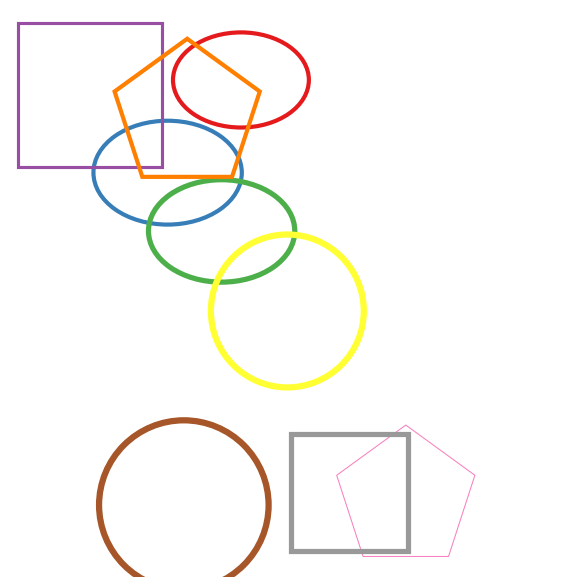[{"shape": "oval", "thickness": 2, "radius": 0.59, "center": [0.417, 0.861]}, {"shape": "oval", "thickness": 2, "radius": 0.64, "center": [0.29, 0.7]}, {"shape": "oval", "thickness": 2.5, "radius": 0.63, "center": [0.384, 0.599]}, {"shape": "square", "thickness": 1.5, "radius": 0.62, "center": [0.156, 0.835]}, {"shape": "pentagon", "thickness": 2, "radius": 0.66, "center": [0.324, 0.8]}, {"shape": "circle", "thickness": 3, "radius": 0.66, "center": [0.498, 0.461]}, {"shape": "circle", "thickness": 3, "radius": 0.73, "center": [0.318, 0.125]}, {"shape": "pentagon", "thickness": 0.5, "radius": 0.63, "center": [0.703, 0.137]}, {"shape": "square", "thickness": 2.5, "radius": 0.51, "center": [0.605, 0.146]}]